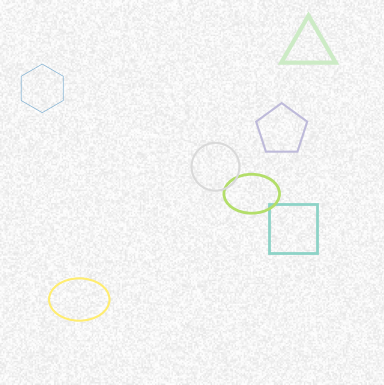[{"shape": "square", "thickness": 2, "radius": 0.32, "center": [0.761, 0.406]}, {"shape": "pentagon", "thickness": 1.5, "radius": 0.35, "center": [0.732, 0.663]}, {"shape": "hexagon", "thickness": 0.5, "radius": 0.32, "center": [0.11, 0.77]}, {"shape": "oval", "thickness": 2, "radius": 0.36, "center": [0.654, 0.497]}, {"shape": "circle", "thickness": 1.5, "radius": 0.31, "center": [0.56, 0.567]}, {"shape": "triangle", "thickness": 3, "radius": 0.41, "center": [0.801, 0.878]}, {"shape": "oval", "thickness": 1.5, "radius": 0.39, "center": [0.206, 0.222]}]